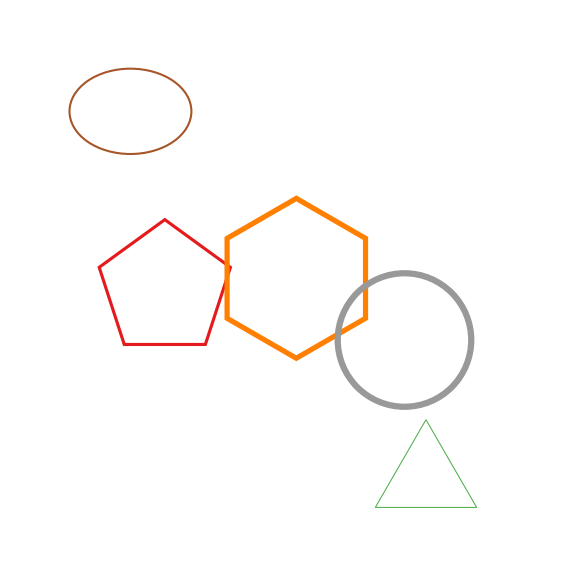[{"shape": "pentagon", "thickness": 1.5, "radius": 0.6, "center": [0.285, 0.499]}, {"shape": "triangle", "thickness": 0.5, "radius": 0.51, "center": [0.738, 0.171]}, {"shape": "hexagon", "thickness": 2.5, "radius": 0.69, "center": [0.513, 0.517]}, {"shape": "oval", "thickness": 1, "radius": 0.53, "center": [0.226, 0.806]}, {"shape": "circle", "thickness": 3, "radius": 0.58, "center": [0.7, 0.41]}]